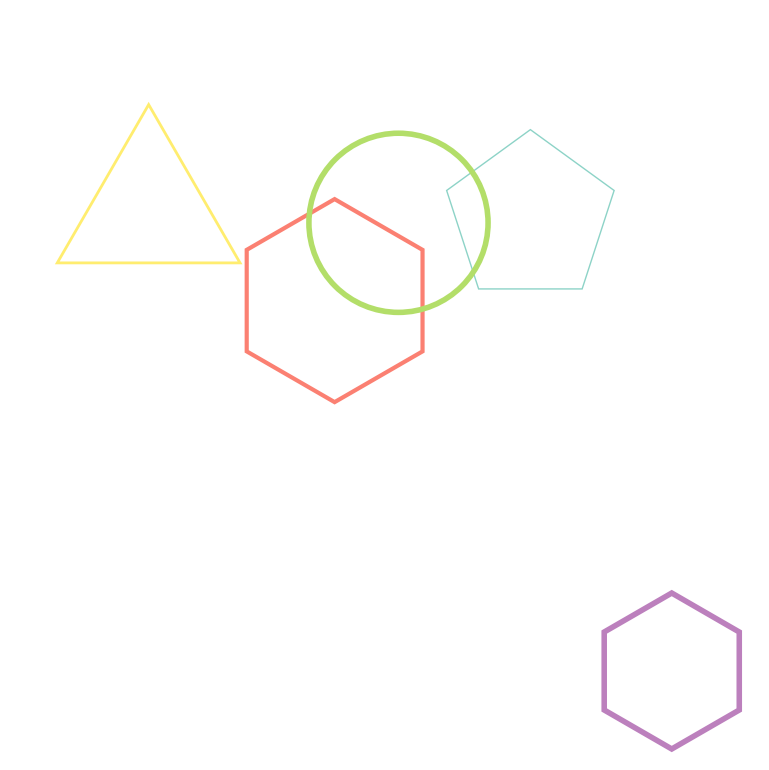[{"shape": "pentagon", "thickness": 0.5, "radius": 0.57, "center": [0.689, 0.717]}, {"shape": "hexagon", "thickness": 1.5, "radius": 0.66, "center": [0.435, 0.61]}, {"shape": "circle", "thickness": 2, "radius": 0.58, "center": [0.518, 0.711]}, {"shape": "hexagon", "thickness": 2, "radius": 0.51, "center": [0.872, 0.129]}, {"shape": "triangle", "thickness": 1, "radius": 0.69, "center": [0.193, 0.727]}]